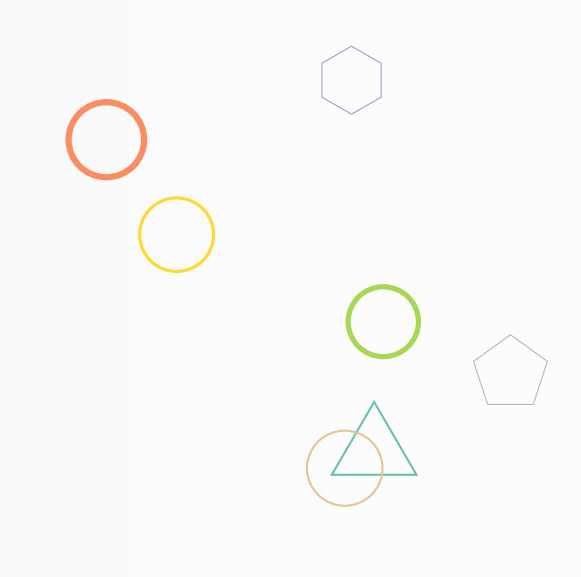[{"shape": "triangle", "thickness": 1, "radius": 0.42, "center": [0.644, 0.219]}, {"shape": "circle", "thickness": 3, "radius": 0.32, "center": [0.183, 0.757]}, {"shape": "hexagon", "thickness": 0.5, "radius": 0.29, "center": [0.605, 0.86]}, {"shape": "circle", "thickness": 2.5, "radius": 0.3, "center": [0.659, 0.442]}, {"shape": "circle", "thickness": 1.5, "radius": 0.32, "center": [0.304, 0.593]}, {"shape": "circle", "thickness": 1, "radius": 0.33, "center": [0.593, 0.188]}, {"shape": "pentagon", "thickness": 0.5, "radius": 0.33, "center": [0.878, 0.353]}]